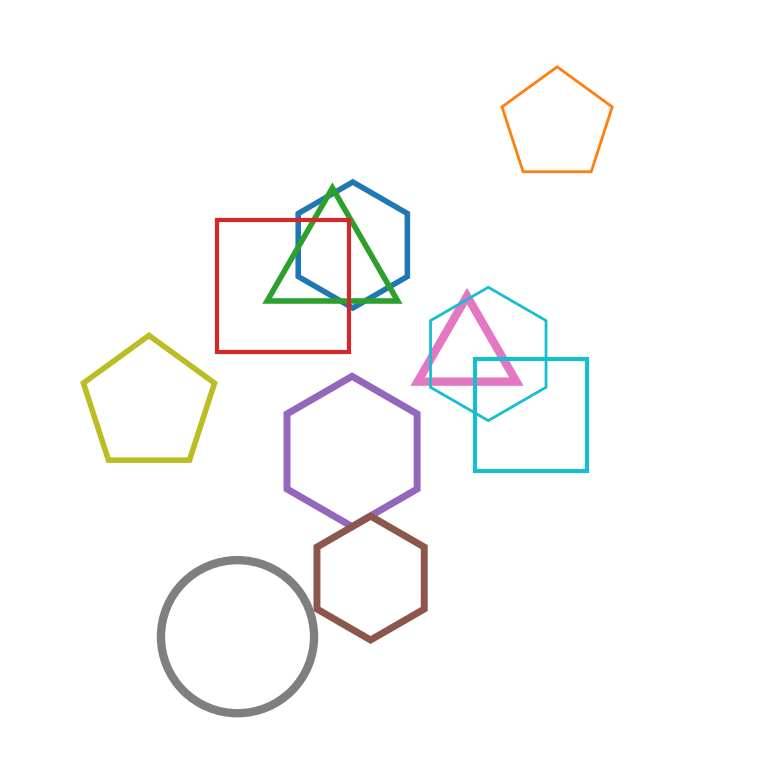[{"shape": "hexagon", "thickness": 2, "radius": 0.41, "center": [0.458, 0.682]}, {"shape": "pentagon", "thickness": 1, "radius": 0.38, "center": [0.724, 0.838]}, {"shape": "triangle", "thickness": 2, "radius": 0.49, "center": [0.432, 0.658]}, {"shape": "square", "thickness": 1.5, "radius": 0.43, "center": [0.368, 0.628]}, {"shape": "hexagon", "thickness": 2.5, "radius": 0.49, "center": [0.457, 0.414]}, {"shape": "hexagon", "thickness": 2.5, "radius": 0.4, "center": [0.481, 0.249]}, {"shape": "triangle", "thickness": 3, "radius": 0.37, "center": [0.607, 0.541]}, {"shape": "circle", "thickness": 3, "radius": 0.5, "center": [0.308, 0.173]}, {"shape": "pentagon", "thickness": 2, "radius": 0.45, "center": [0.193, 0.475]}, {"shape": "hexagon", "thickness": 1, "radius": 0.43, "center": [0.634, 0.54]}, {"shape": "square", "thickness": 1.5, "radius": 0.36, "center": [0.69, 0.461]}]